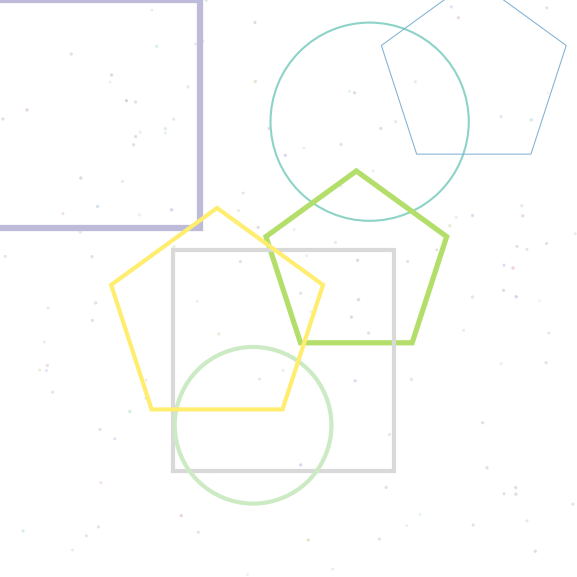[{"shape": "circle", "thickness": 1, "radius": 0.86, "center": [0.64, 0.788]}, {"shape": "square", "thickness": 3, "radius": 0.99, "center": [0.149, 0.802]}, {"shape": "pentagon", "thickness": 0.5, "radius": 0.84, "center": [0.82, 0.868]}, {"shape": "pentagon", "thickness": 2.5, "radius": 0.82, "center": [0.617, 0.539]}, {"shape": "square", "thickness": 2, "radius": 0.96, "center": [0.491, 0.374]}, {"shape": "circle", "thickness": 2, "radius": 0.68, "center": [0.438, 0.263]}, {"shape": "pentagon", "thickness": 2, "radius": 0.96, "center": [0.376, 0.446]}]